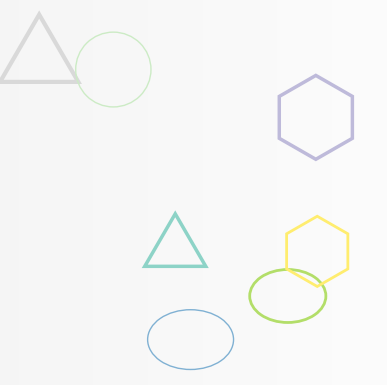[{"shape": "triangle", "thickness": 2.5, "radius": 0.45, "center": [0.452, 0.354]}, {"shape": "hexagon", "thickness": 2.5, "radius": 0.54, "center": [0.815, 0.695]}, {"shape": "oval", "thickness": 1, "radius": 0.55, "center": [0.492, 0.118]}, {"shape": "oval", "thickness": 2, "radius": 0.49, "center": [0.743, 0.231]}, {"shape": "triangle", "thickness": 3, "radius": 0.58, "center": [0.101, 0.846]}, {"shape": "circle", "thickness": 1, "radius": 0.49, "center": [0.292, 0.819]}, {"shape": "hexagon", "thickness": 2, "radius": 0.46, "center": [0.819, 0.347]}]